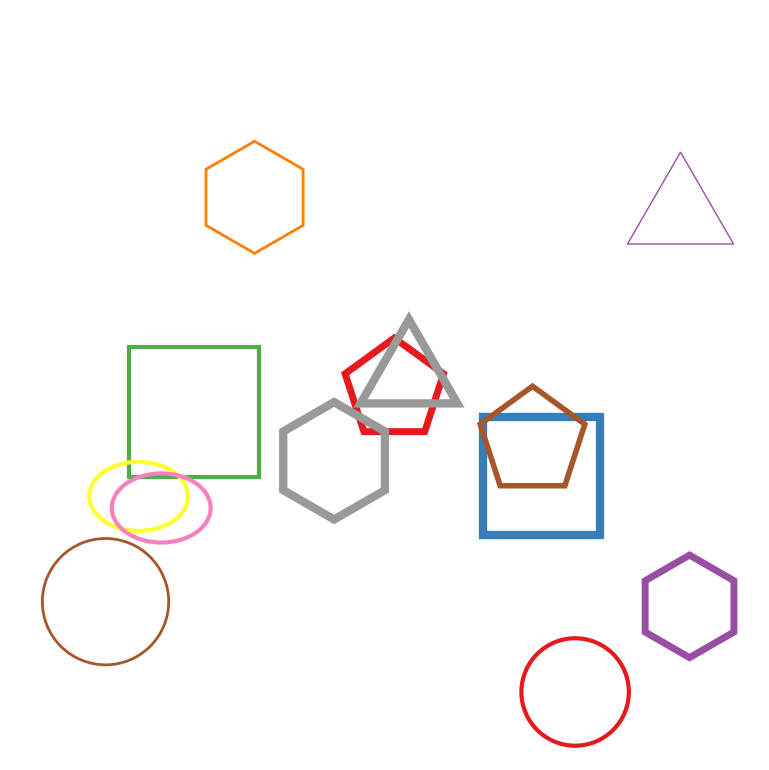[{"shape": "circle", "thickness": 1.5, "radius": 0.35, "center": [0.747, 0.101]}, {"shape": "pentagon", "thickness": 2.5, "radius": 0.34, "center": [0.512, 0.494]}, {"shape": "square", "thickness": 3, "radius": 0.38, "center": [0.703, 0.382]}, {"shape": "square", "thickness": 1.5, "radius": 0.42, "center": [0.252, 0.465]}, {"shape": "hexagon", "thickness": 2.5, "radius": 0.33, "center": [0.895, 0.213]}, {"shape": "triangle", "thickness": 0.5, "radius": 0.4, "center": [0.884, 0.723]}, {"shape": "hexagon", "thickness": 1, "radius": 0.36, "center": [0.331, 0.744]}, {"shape": "oval", "thickness": 1.5, "radius": 0.32, "center": [0.18, 0.355]}, {"shape": "circle", "thickness": 1, "radius": 0.41, "center": [0.137, 0.219]}, {"shape": "pentagon", "thickness": 2, "radius": 0.36, "center": [0.692, 0.427]}, {"shape": "oval", "thickness": 1.5, "radius": 0.32, "center": [0.209, 0.34]}, {"shape": "triangle", "thickness": 3, "radius": 0.36, "center": [0.531, 0.512]}, {"shape": "hexagon", "thickness": 3, "radius": 0.38, "center": [0.434, 0.402]}]